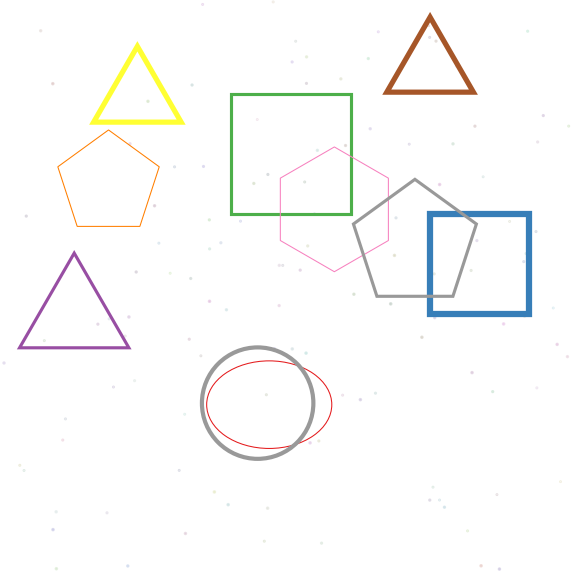[{"shape": "oval", "thickness": 0.5, "radius": 0.54, "center": [0.466, 0.298]}, {"shape": "square", "thickness": 3, "radius": 0.43, "center": [0.83, 0.542]}, {"shape": "square", "thickness": 1.5, "radius": 0.52, "center": [0.504, 0.733]}, {"shape": "triangle", "thickness": 1.5, "radius": 0.55, "center": [0.129, 0.452]}, {"shape": "pentagon", "thickness": 0.5, "radius": 0.46, "center": [0.188, 0.682]}, {"shape": "triangle", "thickness": 2.5, "radius": 0.44, "center": [0.238, 0.831]}, {"shape": "triangle", "thickness": 2.5, "radius": 0.43, "center": [0.745, 0.883]}, {"shape": "hexagon", "thickness": 0.5, "radius": 0.54, "center": [0.579, 0.637]}, {"shape": "pentagon", "thickness": 1.5, "radius": 0.56, "center": [0.718, 0.577]}, {"shape": "circle", "thickness": 2, "radius": 0.48, "center": [0.446, 0.301]}]